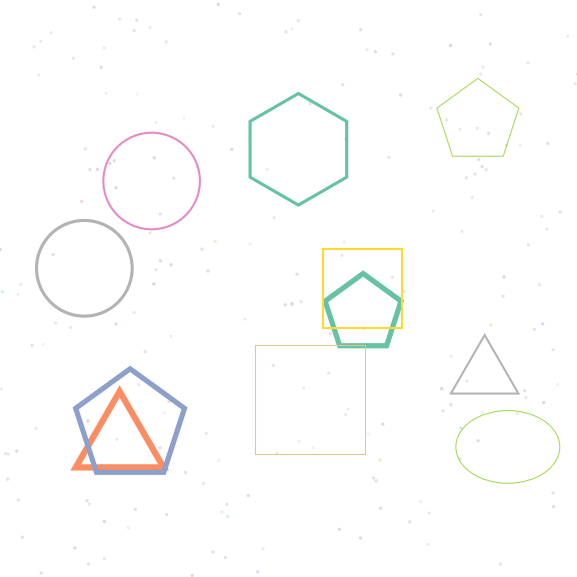[{"shape": "hexagon", "thickness": 1.5, "radius": 0.48, "center": [0.517, 0.741]}, {"shape": "pentagon", "thickness": 2.5, "radius": 0.35, "center": [0.629, 0.456]}, {"shape": "triangle", "thickness": 3, "radius": 0.44, "center": [0.207, 0.234]}, {"shape": "pentagon", "thickness": 2.5, "radius": 0.5, "center": [0.225, 0.261]}, {"shape": "circle", "thickness": 1, "radius": 0.42, "center": [0.263, 0.686]}, {"shape": "pentagon", "thickness": 0.5, "radius": 0.37, "center": [0.827, 0.789]}, {"shape": "oval", "thickness": 0.5, "radius": 0.45, "center": [0.879, 0.225]}, {"shape": "square", "thickness": 1, "radius": 0.34, "center": [0.628, 0.5]}, {"shape": "square", "thickness": 0.5, "radius": 0.47, "center": [0.537, 0.308]}, {"shape": "circle", "thickness": 1.5, "radius": 0.41, "center": [0.146, 0.535]}, {"shape": "triangle", "thickness": 1, "radius": 0.34, "center": [0.839, 0.351]}]